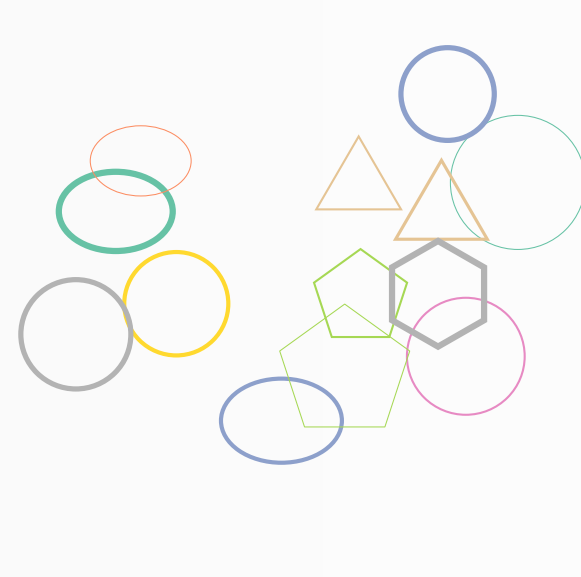[{"shape": "circle", "thickness": 0.5, "radius": 0.58, "center": [0.891, 0.683]}, {"shape": "oval", "thickness": 3, "radius": 0.49, "center": [0.199, 0.633]}, {"shape": "oval", "thickness": 0.5, "radius": 0.43, "center": [0.242, 0.721]}, {"shape": "circle", "thickness": 2.5, "radius": 0.4, "center": [0.77, 0.836]}, {"shape": "oval", "thickness": 2, "radius": 0.52, "center": [0.484, 0.271]}, {"shape": "circle", "thickness": 1, "radius": 0.51, "center": [0.801, 0.382]}, {"shape": "pentagon", "thickness": 0.5, "radius": 0.59, "center": [0.593, 0.355]}, {"shape": "pentagon", "thickness": 1, "radius": 0.42, "center": [0.62, 0.484]}, {"shape": "circle", "thickness": 2, "radius": 0.45, "center": [0.303, 0.473]}, {"shape": "triangle", "thickness": 1, "radius": 0.42, "center": [0.617, 0.679]}, {"shape": "triangle", "thickness": 1.5, "radius": 0.46, "center": [0.759, 0.63]}, {"shape": "circle", "thickness": 2.5, "radius": 0.47, "center": [0.131, 0.42]}, {"shape": "hexagon", "thickness": 3, "radius": 0.46, "center": [0.754, 0.49]}]